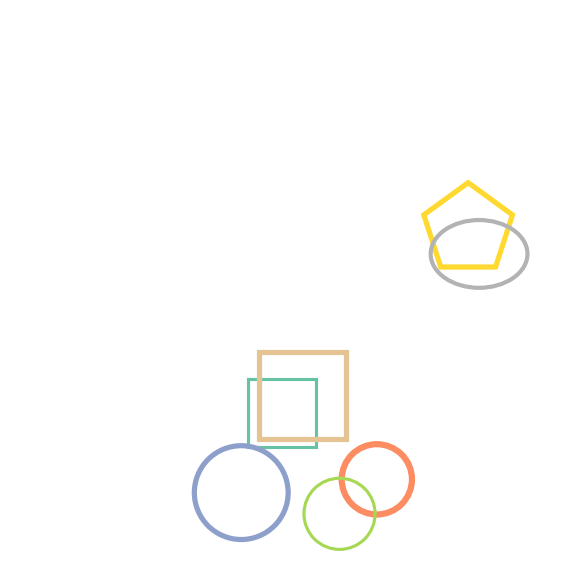[{"shape": "square", "thickness": 1.5, "radius": 0.3, "center": [0.489, 0.284]}, {"shape": "circle", "thickness": 3, "radius": 0.3, "center": [0.653, 0.169]}, {"shape": "circle", "thickness": 2.5, "radius": 0.41, "center": [0.418, 0.146]}, {"shape": "circle", "thickness": 1.5, "radius": 0.31, "center": [0.588, 0.109]}, {"shape": "pentagon", "thickness": 2.5, "radius": 0.4, "center": [0.811, 0.602]}, {"shape": "square", "thickness": 2.5, "radius": 0.38, "center": [0.524, 0.314]}, {"shape": "oval", "thickness": 2, "radius": 0.42, "center": [0.83, 0.559]}]